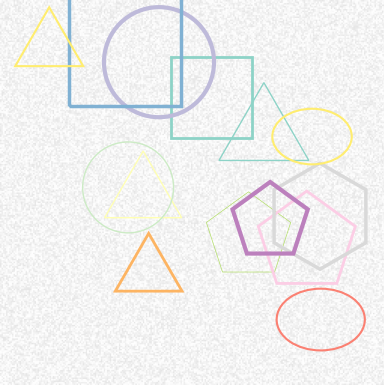[{"shape": "square", "thickness": 2, "radius": 0.53, "center": [0.549, 0.747]}, {"shape": "triangle", "thickness": 1, "radius": 0.67, "center": [0.685, 0.651]}, {"shape": "triangle", "thickness": 1, "radius": 0.58, "center": [0.372, 0.492]}, {"shape": "circle", "thickness": 3, "radius": 0.71, "center": [0.413, 0.838]}, {"shape": "oval", "thickness": 1.5, "radius": 0.57, "center": [0.833, 0.17]}, {"shape": "square", "thickness": 2.5, "radius": 0.72, "center": [0.324, 0.868]}, {"shape": "triangle", "thickness": 2, "radius": 0.5, "center": [0.386, 0.294]}, {"shape": "pentagon", "thickness": 0.5, "radius": 0.58, "center": [0.646, 0.387]}, {"shape": "pentagon", "thickness": 2, "radius": 0.66, "center": [0.797, 0.371]}, {"shape": "hexagon", "thickness": 2.5, "radius": 0.69, "center": [0.831, 0.438]}, {"shape": "pentagon", "thickness": 3, "radius": 0.51, "center": [0.702, 0.425]}, {"shape": "circle", "thickness": 1, "radius": 0.59, "center": [0.333, 0.513]}, {"shape": "triangle", "thickness": 1.5, "radius": 0.51, "center": [0.128, 0.879]}, {"shape": "oval", "thickness": 1.5, "radius": 0.52, "center": [0.81, 0.645]}]